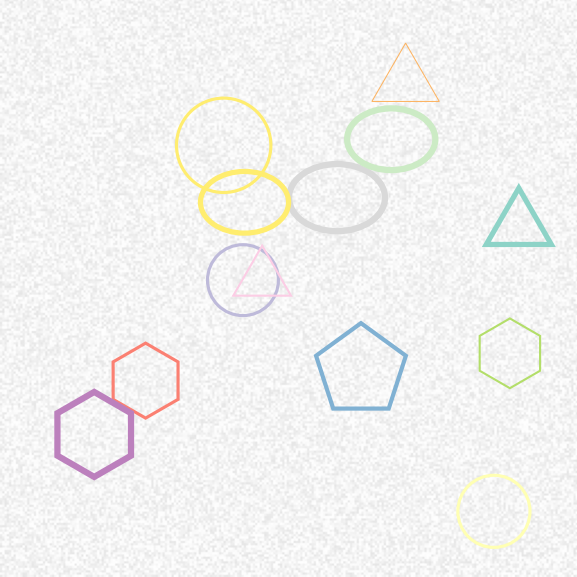[{"shape": "triangle", "thickness": 2.5, "radius": 0.33, "center": [0.898, 0.608]}, {"shape": "circle", "thickness": 1.5, "radius": 0.31, "center": [0.855, 0.114]}, {"shape": "circle", "thickness": 1.5, "radius": 0.31, "center": [0.421, 0.514]}, {"shape": "hexagon", "thickness": 1.5, "radius": 0.32, "center": [0.252, 0.34]}, {"shape": "pentagon", "thickness": 2, "radius": 0.41, "center": [0.625, 0.358]}, {"shape": "triangle", "thickness": 0.5, "radius": 0.34, "center": [0.702, 0.857]}, {"shape": "hexagon", "thickness": 1, "radius": 0.3, "center": [0.883, 0.387]}, {"shape": "triangle", "thickness": 1, "radius": 0.29, "center": [0.454, 0.516]}, {"shape": "oval", "thickness": 3, "radius": 0.42, "center": [0.584, 0.657]}, {"shape": "hexagon", "thickness": 3, "radius": 0.37, "center": [0.163, 0.247]}, {"shape": "oval", "thickness": 3, "radius": 0.38, "center": [0.677, 0.758]}, {"shape": "circle", "thickness": 1.5, "radius": 0.41, "center": [0.387, 0.748]}, {"shape": "oval", "thickness": 2.5, "radius": 0.38, "center": [0.423, 0.649]}]